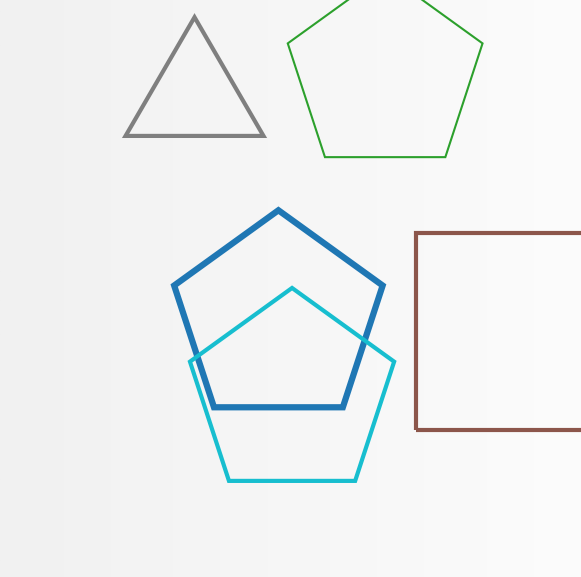[{"shape": "pentagon", "thickness": 3, "radius": 0.94, "center": [0.479, 0.446]}, {"shape": "pentagon", "thickness": 1, "radius": 0.88, "center": [0.663, 0.87]}, {"shape": "square", "thickness": 2, "radius": 0.85, "center": [0.886, 0.425]}, {"shape": "triangle", "thickness": 2, "radius": 0.69, "center": [0.335, 0.832]}, {"shape": "pentagon", "thickness": 2, "radius": 0.92, "center": [0.502, 0.316]}]